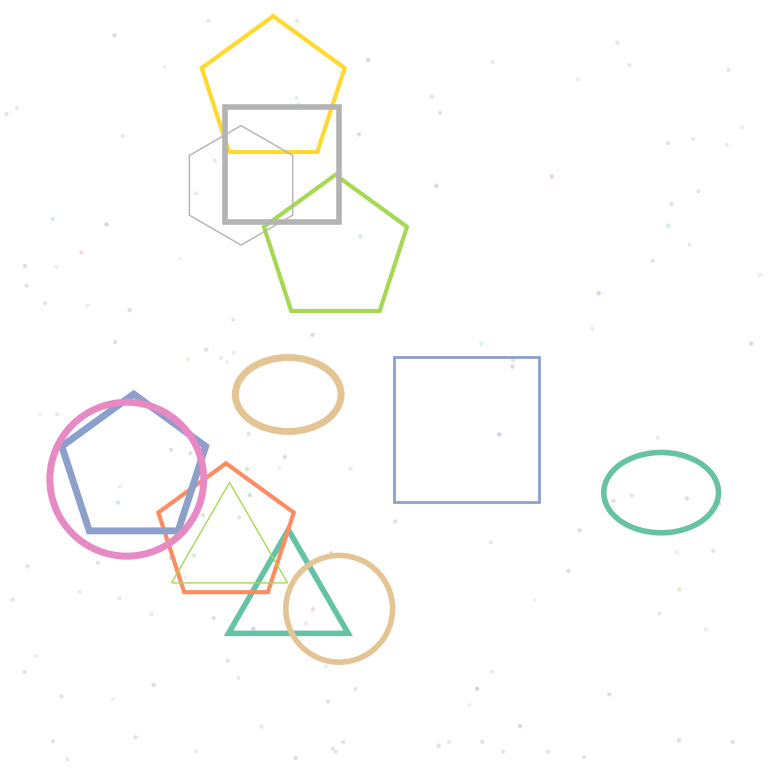[{"shape": "oval", "thickness": 2, "radius": 0.37, "center": [0.859, 0.36]}, {"shape": "triangle", "thickness": 2, "radius": 0.45, "center": [0.374, 0.222]}, {"shape": "pentagon", "thickness": 1.5, "radius": 0.46, "center": [0.294, 0.306]}, {"shape": "pentagon", "thickness": 2.5, "radius": 0.49, "center": [0.174, 0.39]}, {"shape": "square", "thickness": 1, "radius": 0.47, "center": [0.605, 0.443]}, {"shape": "circle", "thickness": 2.5, "radius": 0.5, "center": [0.165, 0.378]}, {"shape": "triangle", "thickness": 0.5, "radius": 0.43, "center": [0.298, 0.286]}, {"shape": "pentagon", "thickness": 1.5, "radius": 0.49, "center": [0.436, 0.675]}, {"shape": "pentagon", "thickness": 1.5, "radius": 0.49, "center": [0.355, 0.882]}, {"shape": "circle", "thickness": 2, "radius": 0.35, "center": [0.441, 0.209]}, {"shape": "oval", "thickness": 2.5, "radius": 0.34, "center": [0.374, 0.488]}, {"shape": "square", "thickness": 2, "radius": 0.37, "center": [0.366, 0.786]}, {"shape": "hexagon", "thickness": 0.5, "radius": 0.39, "center": [0.313, 0.759]}]